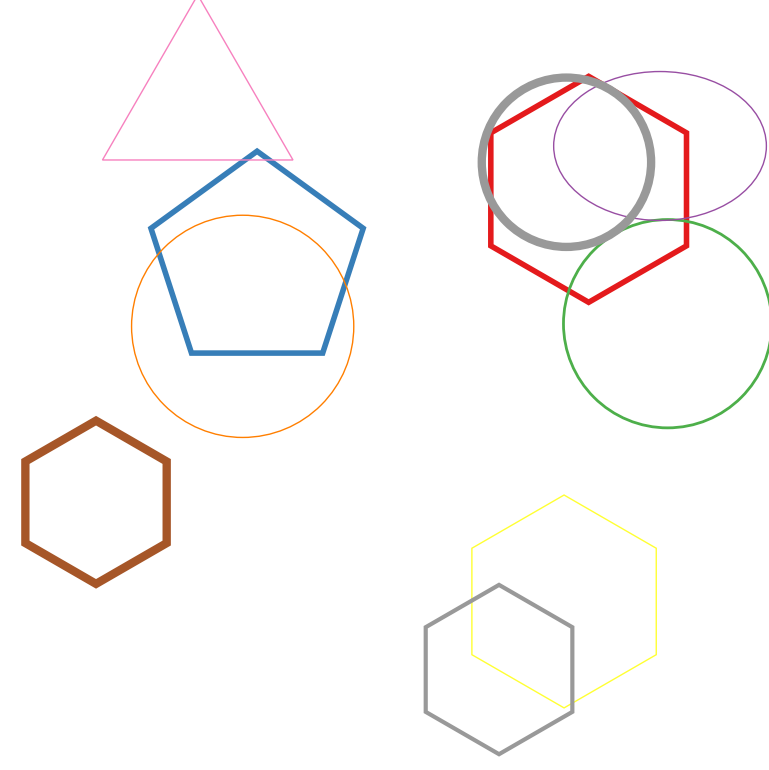[{"shape": "hexagon", "thickness": 2, "radius": 0.73, "center": [0.764, 0.754]}, {"shape": "pentagon", "thickness": 2, "radius": 0.72, "center": [0.334, 0.659]}, {"shape": "circle", "thickness": 1, "radius": 0.68, "center": [0.867, 0.58]}, {"shape": "oval", "thickness": 0.5, "radius": 0.69, "center": [0.857, 0.81]}, {"shape": "circle", "thickness": 0.5, "radius": 0.72, "center": [0.315, 0.576]}, {"shape": "hexagon", "thickness": 0.5, "radius": 0.69, "center": [0.733, 0.219]}, {"shape": "hexagon", "thickness": 3, "radius": 0.53, "center": [0.125, 0.348]}, {"shape": "triangle", "thickness": 0.5, "radius": 0.71, "center": [0.257, 0.864]}, {"shape": "circle", "thickness": 3, "radius": 0.55, "center": [0.736, 0.789]}, {"shape": "hexagon", "thickness": 1.5, "radius": 0.55, "center": [0.648, 0.13]}]